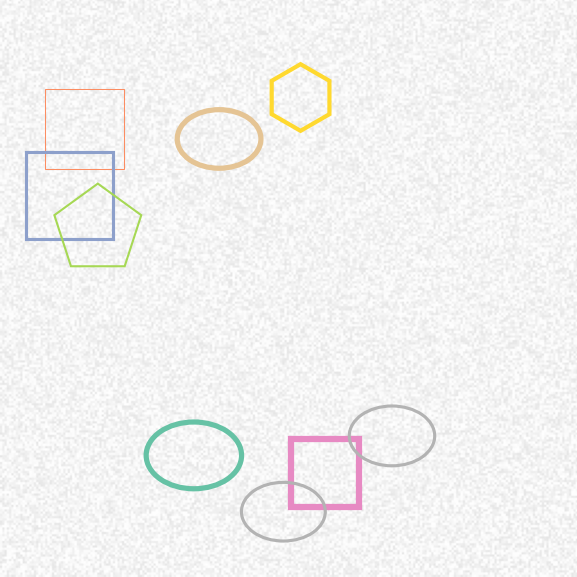[{"shape": "oval", "thickness": 2.5, "radius": 0.41, "center": [0.336, 0.211]}, {"shape": "square", "thickness": 0.5, "radius": 0.34, "center": [0.146, 0.776]}, {"shape": "square", "thickness": 1.5, "radius": 0.37, "center": [0.121, 0.66]}, {"shape": "square", "thickness": 3, "radius": 0.29, "center": [0.563, 0.18]}, {"shape": "pentagon", "thickness": 1, "radius": 0.4, "center": [0.169, 0.602]}, {"shape": "hexagon", "thickness": 2, "radius": 0.29, "center": [0.52, 0.83]}, {"shape": "oval", "thickness": 2.5, "radius": 0.36, "center": [0.379, 0.759]}, {"shape": "oval", "thickness": 1.5, "radius": 0.36, "center": [0.491, 0.113]}, {"shape": "oval", "thickness": 1.5, "radius": 0.37, "center": [0.679, 0.244]}]